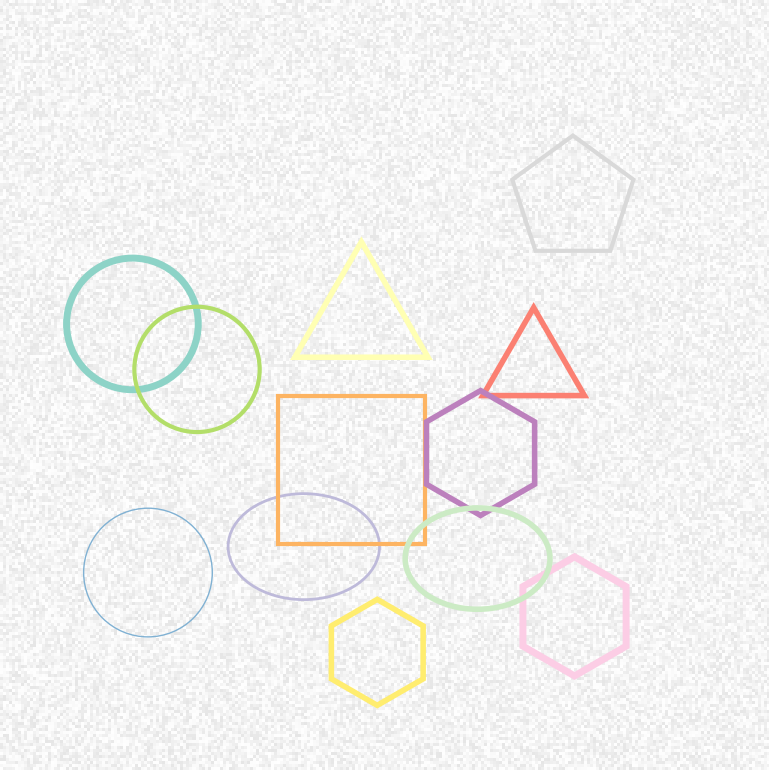[{"shape": "circle", "thickness": 2.5, "radius": 0.43, "center": [0.172, 0.579]}, {"shape": "triangle", "thickness": 2, "radius": 0.5, "center": [0.469, 0.586]}, {"shape": "oval", "thickness": 1, "radius": 0.49, "center": [0.395, 0.29]}, {"shape": "triangle", "thickness": 2, "radius": 0.38, "center": [0.693, 0.524]}, {"shape": "circle", "thickness": 0.5, "radius": 0.42, "center": [0.192, 0.256]}, {"shape": "square", "thickness": 1.5, "radius": 0.48, "center": [0.456, 0.39]}, {"shape": "circle", "thickness": 1.5, "radius": 0.41, "center": [0.256, 0.52]}, {"shape": "hexagon", "thickness": 2.5, "radius": 0.39, "center": [0.746, 0.2]}, {"shape": "pentagon", "thickness": 1.5, "radius": 0.41, "center": [0.744, 0.741]}, {"shape": "hexagon", "thickness": 2, "radius": 0.41, "center": [0.624, 0.412]}, {"shape": "oval", "thickness": 2, "radius": 0.47, "center": [0.62, 0.275]}, {"shape": "hexagon", "thickness": 2, "radius": 0.34, "center": [0.49, 0.153]}]